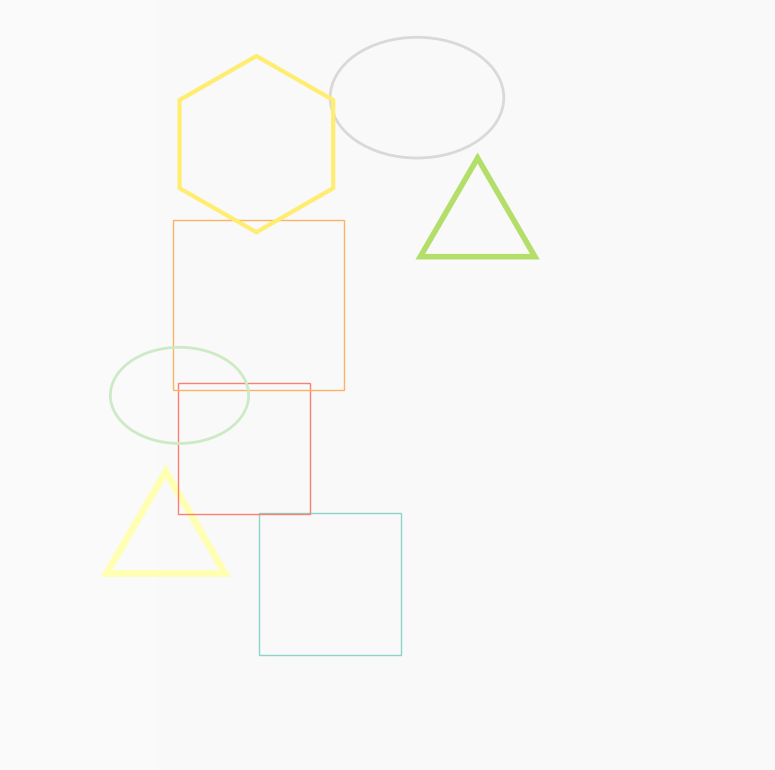[{"shape": "square", "thickness": 0.5, "radius": 0.46, "center": [0.426, 0.242]}, {"shape": "triangle", "thickness": 2.5, "radius": 0.44, "center": [0.214, 0.299]}, {"shape": "square", "thickness": 0.5, "radius": 0.43, "center": [0.315, 0.418]}, {"shape": "square", "thickness": 0.5, "radius": 0.55, "center": [0.334, 0.603]}, {"shape": "triangle", "thickness": 2, "radius": 0.43, "center": [0.616, 0.709]}, {"shape": "oval", "thickness": 1, "radius": 0.56, "center": [0.538, 0.873]}, {"shape": "oval", "thickness": 1, "radius": 0.45, "center": [0.232, 0.487]}, {"shape": "hexagon", "thickness": 1.5, "radius": 0.57, "center": [0.331, 0.813]}]